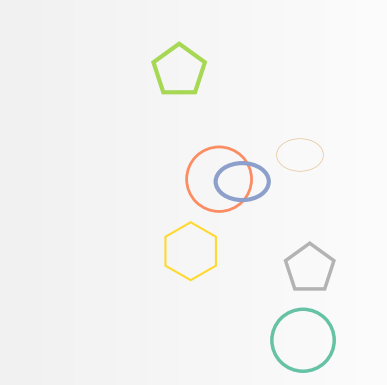[{"shape": "circle", "thickness": 2.5, "radius": 0.4, "center": [0.782, 0.116]}, {"shape": "circle", "thickness": 2, "radius": 0.42, "center": [0.565, 0.535]}, {"shape": "oval", "thickness": 3, "radius": 0.34, "center": [0.625, 0.528]}, {"shape": "pentagon", "thickness": 3, "radius": 0.35, "center": [0.462, 0.817]}, {"shape": "hexagon", "thickness": 1.5, "radius": 0.38, "center": [0.492, 0.347]}, {"shape": "oval", "thickness": 0.5, "radius": 0.3, "center": [0.774, 0.597]}, {"shape": "pentagon", "thickness": 2.5, "radius": 0.33, "center": [0.799, 0.303]}]